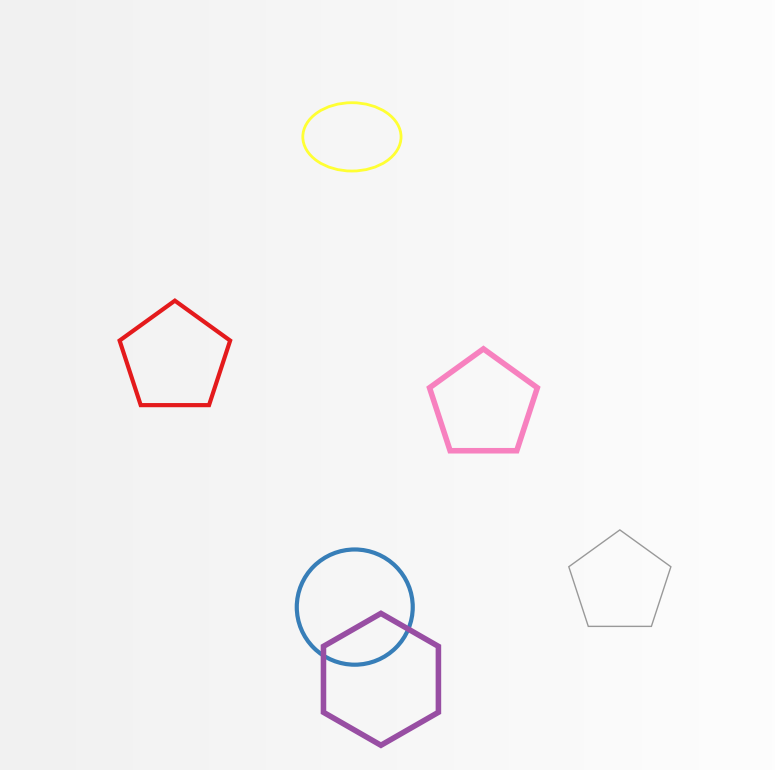[{"shape": "pentagon", "thickness": 1.5, "radius": 0.37, "center": [0.226, 0.535]}, {"shape": "circle", "thickness": 1.5, "radius": 0.37, "center": [0.458, 0.212]}, {"shape": "hexagon", "thickness": 2, "radius": 0.43, "center": [0.492, 0.118]}, {"shape": "oval", "thickness": 1, "radius": 0.32, "center": [0.454, 0.822]}, {"shape": "pentagon", "thickness": 2, "radius": 0.37, "center": [0.624, 0.474]}, {"shape": "pentagon", "thickness": 0.5, "radius": 0.35, "center": [0.8, 0.243]}]